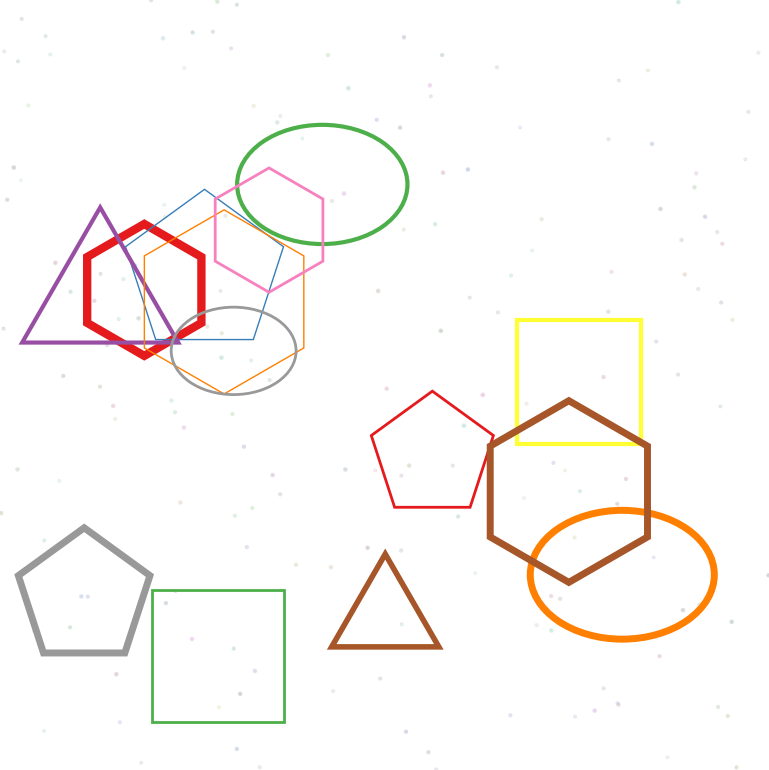[{"shape": "hexagon", "thickness": 3, "radius": 0.43, "center": [0.187, 0.623]}, {"shape": "pentagon", "thickness": 1, "radius": 0.42, "center": [0.562, 0.409]}, {"shape": "pentagon", "thickness": 0.5, "radius": 0.54, "center": [0.266, 0.646]}, {"shape": "square", "thickness": 1, "radius": 0.43, "center": [0.284, 0.148]}, {"shape": "oval", "thickness": 1.5, "radius": 0.55, "center": [0.419, 0.76]}, {"shape": "triangle", "thickness": 1.5, "radius": 0.58, "center": [0.13, 0.614]}, {"shape": "hexagon", "thickness": 0.5, "radius": 0.6, "center": [0.291, 0.608]}, {"shape": "oval", "thickness": 2.5, "radius": 0.6, "center": [0.808, 0.254]}, {"shape": "square", "thickness": 1.5, "radius": 0.4, "center": [0.752, 0.504]}, {"shape": "triangle", "thickness": 2, "radius": 0.4, "center": [0.5, 0.2]}, {"shape": "hexagon", "thickness": 2.5, "radius": 0.59, "center": [0.739, 0.362]}, {"shape": "hexagon", "thickness": 1, "radius": 0.4, "center": [0.349, 0.701]}, {"shape": "pentagon", "thickness": 2.5, "radius": 0.45, "center": [0.109, 0.225]}, {"shape": "oval", "thickness": 1, "radius": 0.41, "center": [0.303, 0.544]}]